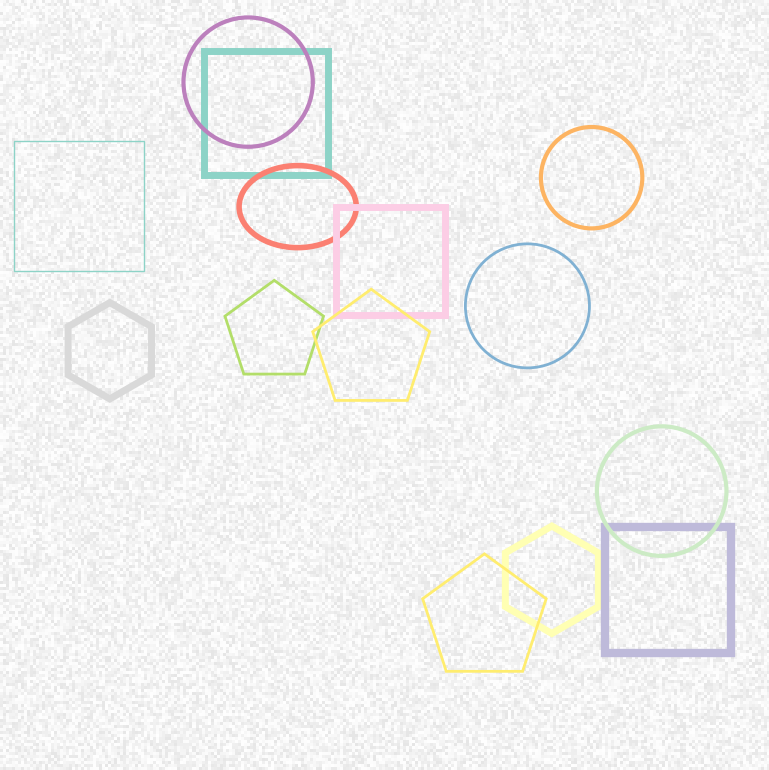[{"shape": "square", "thickness": 0.5, "radius": 0.42, "center": [0.102, 0.733]}, {"shape": "square", "thickness": 2.5, "radius": 0.4, "center": [0.346, 0.854]}, {"shape": "hexagon", "thickness": 2.5, "radius": 0.35, "center": [0.717, 0.247]}, {"shape": "square", "thickness": 3, "radius": 0.41, "center": [0.868, 0.234]}, {"shape": "oval", "thickness": 2, "radius": 0.38, "center": [0.387, 0.732]}, {"shape": "circle", "thickness": 1, "radius": 0.4, "center": [0.685, 0.603]}, {"shape": "circle", "thickness": 1.5, "radius": 0.33, "center": [0.768, 0.769]}, {"shape": "pentagon", "thickness": 1, "radius": 0.34, "center": [0.356, 0.569]}, {"shape": "square", "thickness": 2.5, "radius": 0.35, "center": [0.507, 0.661]}, {"shape": "hexagon", "thickness": 2.5, "radius": 0.31, "center": [0.143, 0.544]}, {"shape": "circle", "thickness": 1.5, "radius": 0.42, "center": [0.322, 0.893]}, {"shape": "circle", "thickness": 1.5, "radius": 0.42, "center": [0.859, 0.362]}, {"shape": "pentagon", "thickness": 1, "radius": 0.42, "center": [0.629, 0.196]}, {"shape": "pentagon", "thickness": 1, "radius": 0.4, "center": [0.482, 0.545]}]